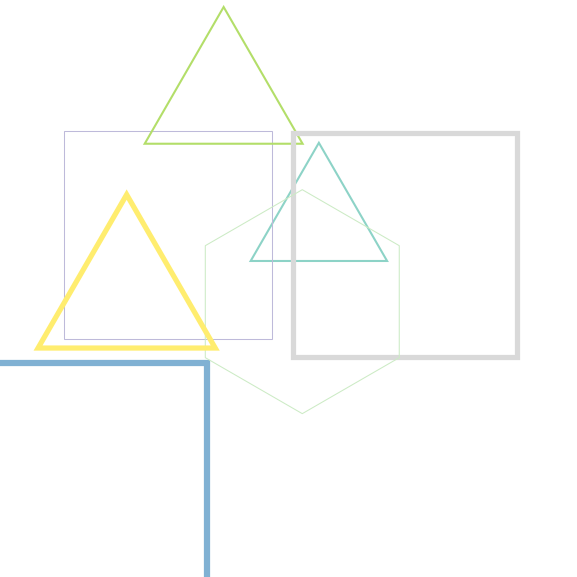[{"shape": "triangle", "thickness": 1, "radius": 0.68, "center": [0.552, 0.615]}, {"shape": "square", "thickness": 0.5, "radius": 0.9, "center": [0.291, 0.592]}, {"shape": "square", "thickness": 3, "radius": 0.98, "center": [0.162, 0.174]}, {"shape": "triangle", "thickness": 1, "radius": 0.79, "center": [0.387, 0.829]}, {"shape": "square", "thickness": 2.5, "radius": 0.97, "center": [0.701, 0.575]}, {"shape": "hexagon", "thickness": 0.5, "radius": 0.97, "center": [0.523, 0.477]}, {"shape": "triangle", "thickness": 2.5, "radius": 0.89, "center": [0.219, 0.485]}]